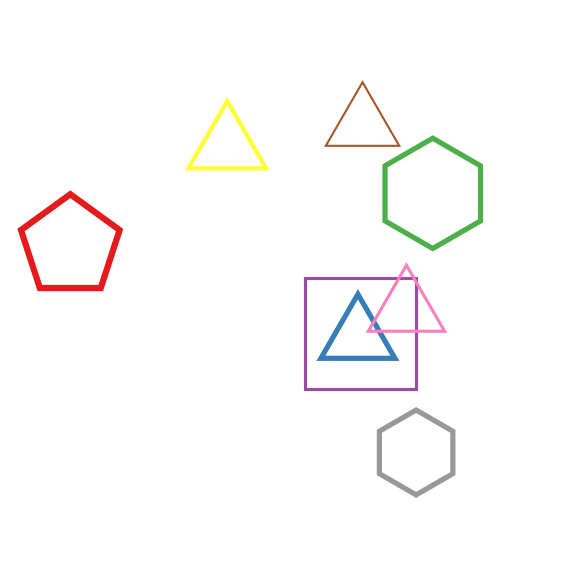[{"shape": "pentagon", "thickness": 3, "radius": 0.45, "center": [0.122, 0.573]}, {"shape": "triangle", "thickness": 2.5, "radius": 0.37, "center": [0.62, 0.416]}, {"shape": "hexagon", "thickness": 2.5, "radius": 0.48, "center": [0.749, 0.664]}, {"shape": "square", "thickness": 1.5, "radius": 0.48, "center": [0.624, 0.422]}, {"shape": "triangle", "thickness": 2, "radius": 0.39, "center": [0.393, 0.746]}, {"shape": "triangle", "thickness": 1, "radius": 0.37, "center": [0.628, 0.783]}, {"shape": "triangle", "thickness": 1.5, "radius": 0.38, "center": [0.704, 0.464]}, {"shape": "hexagon", "thickness": 2.5, "radius": 0.37, "center": [0.721, 0.216]}]